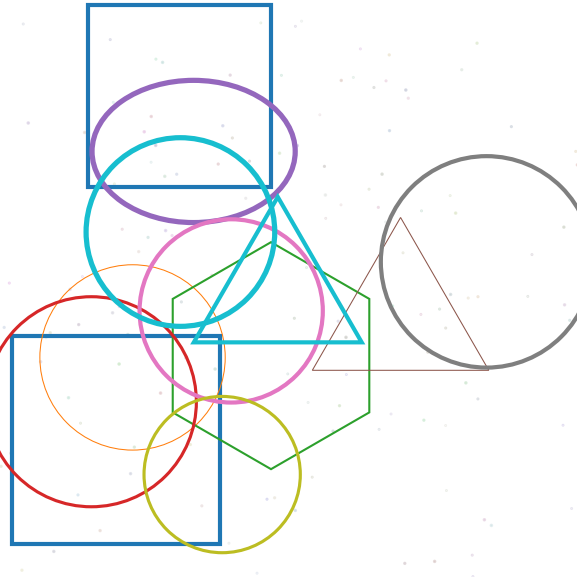[{"shape": "square", "thickness": 2, "radius": 0.9, "center": [0.2, 0.237]}, {"shape": "square", "thickness": 2, "radius": 0.79, "center": [0.311, 0.833]}, {"shape": "circle", "thickness": 0.5, "radius": 0.8, "center": [0.23, 0.38]}, {"shape": "hexagon", "thickness": 1, "radius": 0.98, "center": [0.469, 0.383]}, {"shape": "circle", "thickness": 1.5, "radius": 0.91, "center": [0.158, 0.303]}, {"shape": "oval", "thickness": 2.5, "radius": 0.88, "center": [0.335, 0.737]}, {"shape": "triangle", "thickness": 0.5, "radius": 0.88, "center": [0.694, 0.446]}, {"shape": "circle", "thickness": 2, "radius": 0.79, "center": [0.4, 0.461]}, {"shape": "circle", "thickness": 2, "radius": 0.92, "center": [0.843, 0.546]}, {"shape": "circle", "thickness": 1.5, "radius": 0.68, "center": [0.385, 0.177]}, {"shape": "circle", "thickness": 2.5, "radius": 0.82, "center": [0.312, 0.597]}, {"shape": "triangle", "thickness": 2, "radius": 0.84, "center": [0.481, 0.49]}]